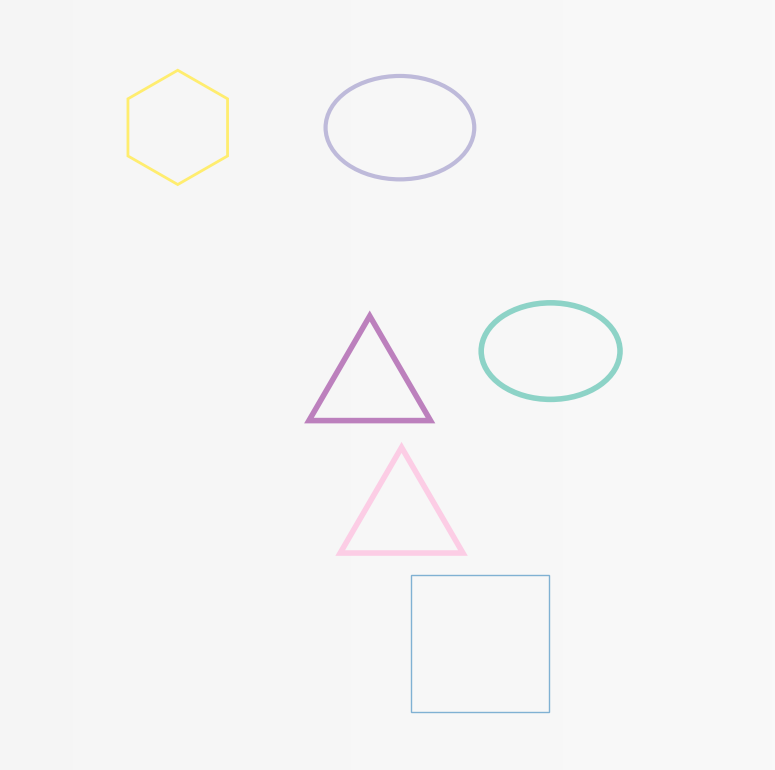[{"shape": "oval", "thickness": 2, "radius": 0.45, "center": [0.71, 0.544]}, {"shape": "oval", "thickness": 1.5, "radius": 0.48, "center": [0.516, 0.834]}, {"shape": "square", "thickness": 0.5, "radius": 0.45, "center": [0.62, 0.164]}, {"shape": "triangle", "thickness": 2, "radius": 0.46, "center": [0.518, 0.328]}, {"shape": "triangle", "thickness": 2, "radius": 0.45, "center": [0.477, 0.499]}, {"shape": "hexagon", "thickness": 1, "radius": 0.37, "center": [0.229, 0.835]}]